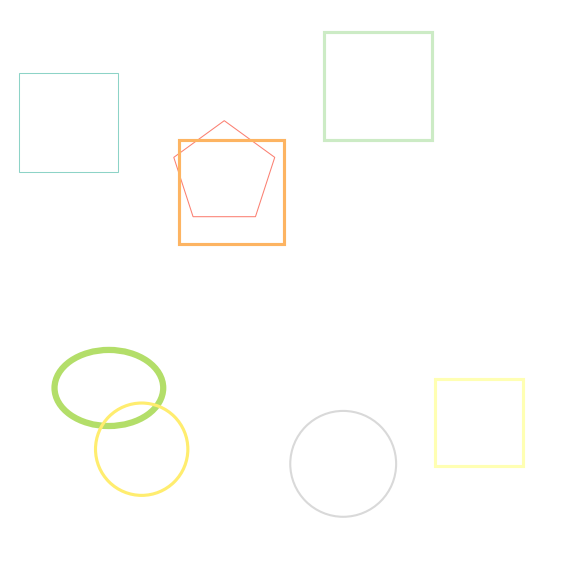[{"shape": "square", "thickness": 0.5, "radius": 0.43, "center": [0.118, 0.787]}, {"shape": "square", "thickness": 1.5, "radius": 0.38, "center": [0.829, 0.268]}, {"shape": "pentagon", "thickness": 0.5, "radius": 0.46, "center": [0.388, 0.698]}, {"shape": "square", "thickness": 1.5, "radius": 0.45, "center": [0.4, 0.667]}, {"shape": "oval", "thickness": 3, "radius": 0.47, "center": [0.189, 0.327]}, {"shape": "circle", "thickness": 1, "radius": 0.46, "center": [0.594, 0.196]}, {"shape": "square", "thickness": 1.5, "radius": 0.47, "center": [0.655, 0.85]}, {"shape": "circle", "thickness": 1.5, "radius": 0.4, "center": [0.245, 0.221]}]